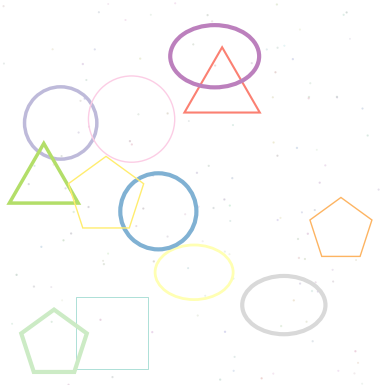[{"shape": "square", "thickness": 0.5, "radius": 0.47, "center": [0.291, 0.134]}, {"shape": "oval", "thickness": 2, "radius": 0.51, "center": [0.504, 0.293]}, {"shape": "circle", "thickness": 2.5, "radius": 0.47, "center": [0.158, 0.681]}, {"shape": "triangle", "thickness": 1.5, "radius": 0.57, "center": [0.577, 0.764]}, {"shape": "circle", "thickness": 3, "radius": 0.49, "center": [0.411, 0.451]}, {"shape": "pentagon", "thickness": 1, "radius": 0.42, "center": [0.886, 0.402]}, {"shape": "triangle", "thickness": 2.5, "radius": 0.52, "center": [0.114, 0.524]}, {"shape": "circle", "thickness": 1, "radius": 0.56, "center": [0.342, 0.691]}, {"shape": "oval", "thickness": 3, "radius": 0.54, "center": [0.737, 0.208]}, {"shape": "oval", "thickness": 3, "radius": 0.58, "center": [0.558, 0.854]}, {"shape": "pentagon", "thickness": 3, "radius": 0.45, "center": [0.14, 0.106]}, {"shape": "pentagon", "thickness": 1, "radius": 0.51, "center": [0.275, 0.491]}]